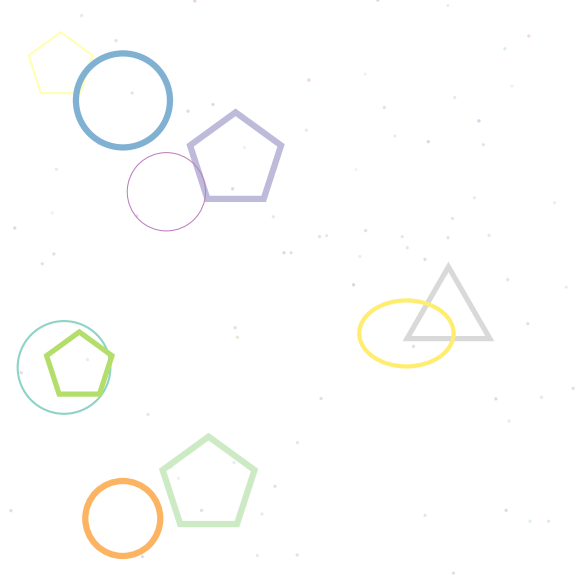[{"shape": "circle", "thickness": 1, "radius": 0.4, "center": [0.111, 0.363]}, {"shape": "pentagon", "thickness": 1, "radius": 0.29, "center": [0.105, 0.885]}, {"shape": "pentagon", "thickness": 3, "radius": 0.41, "center": [0.408, 0.722]}, {"shape": "circle", "thickness": 3, "radius": 0.41, "center": [0.213, 0.825]}, {"shape": "circle", "thickness": 3, "radius": 0.32, "center": [0.213, 0.101]}, {"shape": "pentagon", "thickness": 2.5, "radius": 0.3, "center": [0.137, 0.365]}, {"shape": "triangle", "thickness": 2.5, "radius": 0.41, "center": [0.777, 0.454]}, {"shape": "circle", "thickness": 0.5, "radius": 0.34, "center": [0.288, 0.667]}, {"shape": "pentagon", "thickness": 3, "radius": 0.42, "center": [0.361, 0.159]}, {"shape": "oval", "thickness": 2, "radius": 0.41, "center": [0.704, 0.422]}]